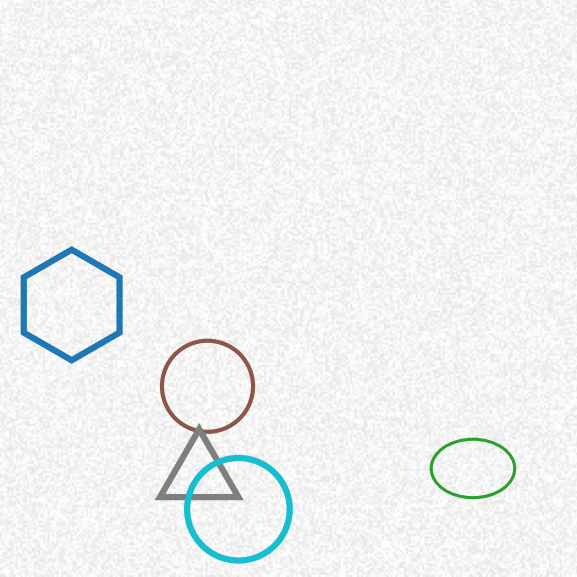[{"shape": "hexagon", "thickness": 3, "radius": 0.48, "center": [0.124, 0.471]}, {"shape": "oval", "thickness": 1.5, "radius": 0.36, "center": [0.819, 0.188]}, {"shape": "circle", "thickness": 2, "radius": 0.39, "center": [0.359, 0.33]}, {"shape": "triangle", "thickness": 3, "radius": 0.39, "center": [0.345, 0.178]}, {"shape": "circle", "thickness": 3, "radius": 0.44, "center": [0.413, 0.117]}]